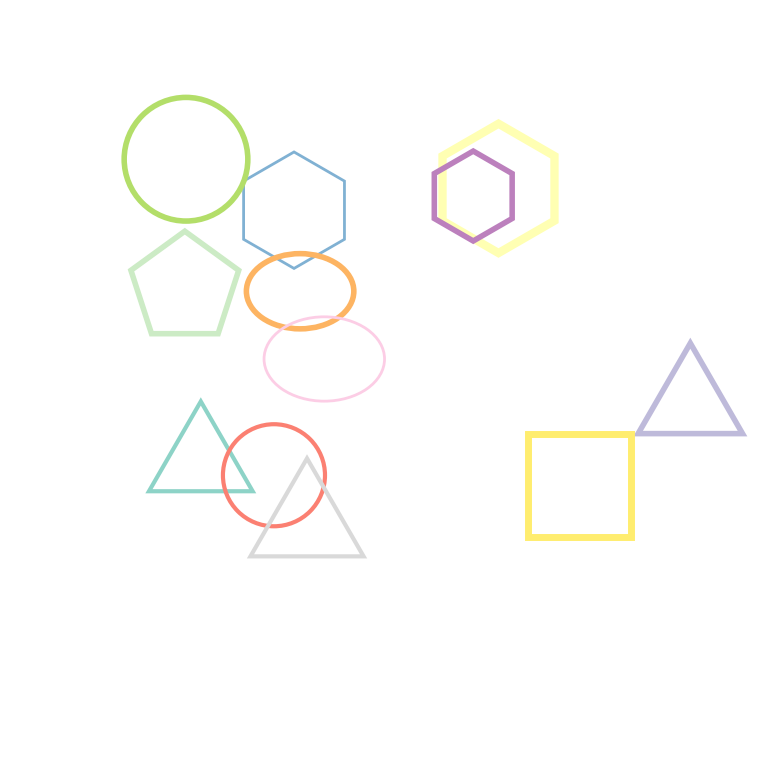[{"shape": "triangle", "thickness": 1.5, "radius": 0.39, "center": [0.261, 0.401]}, {"shape": "hexagon", "thickness": 3, "radius": 0.42, "center": [0.647, 0.755]}, {"shape": "triangle", "thickness": 2, "radius": 0.39, "center": [0.897, 0.476]}, {"shape": "circle", "thickness": 1.5, "radius": 0.33, "center": [0.356, 0.383]}, {"shape": "hexagon", "thickness": 1, "radius": 0.38, "center": [0.382, 0.727]}, {"shape": "oval", "thickness": 2, "radius": 0.35, "center": [0.39, 0.622]}, {"shape": "circle", "thickness": 2, "radius": 0.4, "center": [0.242, 0.793]}, {"shape": "oval", "thickness": 1, "radius": 0.39, "center": [0.421, 0.534]}, {"shape": "triangle", "thickness": 1.5, "radius": 0.42, "center": [0.399, 0.32]}, {"shape": "hexagon", "thickness": 2, "radius": 0.29, "center": [0.615, 0.745]}, {"shape": "pentagon", "thickness": 2, "radius": 0.37, "center": [0.24, 0.626]}, {"shape": "square", "thickness": 2.5, "radius": 0.33, "center": [0.752, 0.369]}]